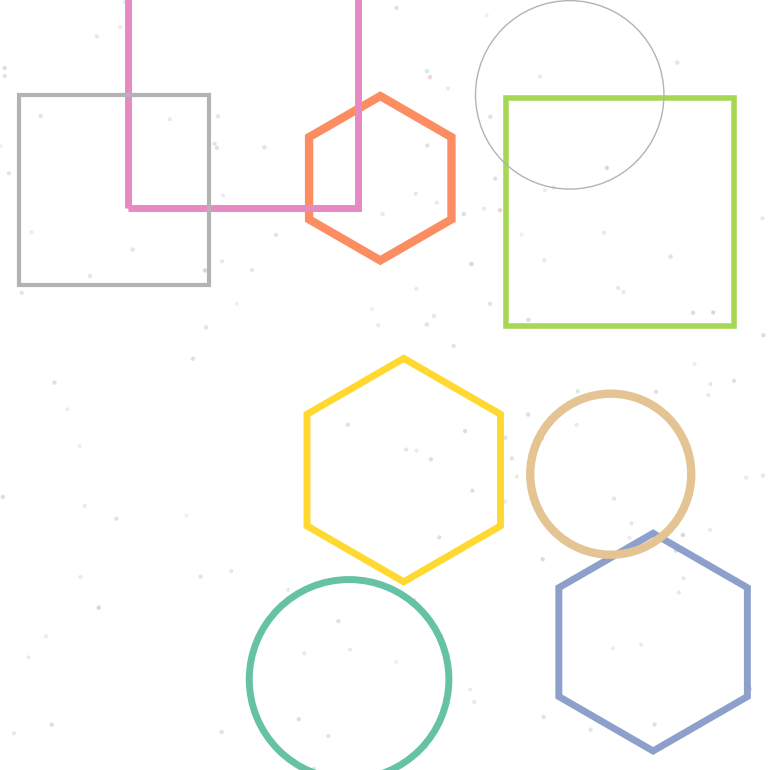[{"shape": "circle", "thickness": 2.5, "radius": 0.65, "center": [0.453, 0.118]}, {"shape": "hexagon", "thickness": 3, "radius": 0.53, "center": [0.494, 0.768]}, {"shape": "hexagon", "thickness": 2.5, "radius": 0.71, "center": [0.848, 0.166]}, {"shape": "square", "thickness": 2.5, "radius": 0.75, "center": [0.316, 0.88]}, {"shape": "square", "thickness": 2, "radius": 0.74, "center": [0.805, 0.725]}, {"shape": "hexagon", "thickness": 2.5, "radius": 0.73, "center": [0.524, 0.389]}, {"shape": "circle", "thickness": 3, "radius": 0.52, "center": [0.793, 0.384]}, {"shape": "square", "thickness": 1.5, "radius": 0.62, "center": [0.148, 0.753]}, {"shape": "circle", "thickness": 0.5, "radius": 0.61, "center": [0.74, 0.877]}]